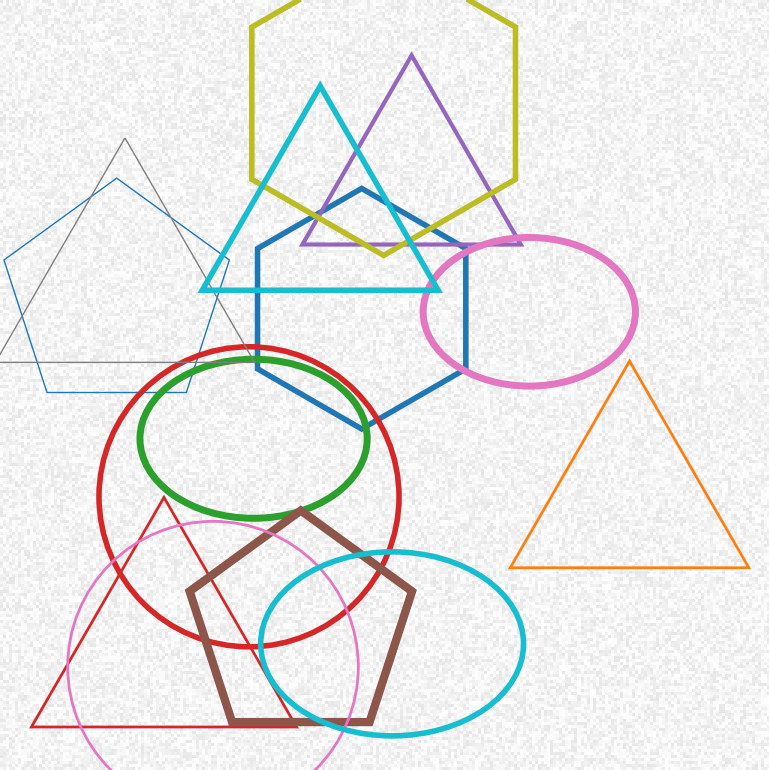[{"shape": "hexagon", "thickness": 2, "radius": 0.78, "center": [0.47, 0.599]}, {"shape": "pentagon", "thickness": 0.5, "radius": 0.77, "center": [0.152, 0.615]}, {"shape": "triangle", "thickness": 1, "radius": 0.89, "center": [0.818, 0.352]}, {"shape": "oval", "thickness": 2.5, "radius": 0.74, "center": [0.329, 0.43]}, {"shape": "triangle", "thickness": 1, "radius": 0.99, "center": [0.213, 0.155]}, {"shape": "circle", "thickness": 2, "radius": 0.97, "center": [0.323, 0.355]}, {"shape": "triangle", "thickness": 1.5, "radius": 0.82, "center": [0.535, 0.764]}, {"shape": "pentagon", "thickness": 3, "radius": 0.76, "center": [0.391, 0.185]}, {"shape": "oval", "thickness": 2.5, "radius": 0.69, "center": [0.687, 0.595]}, {"shape": "circle", "thickness": 1, "radius": 0.94, "center": [0.277, 0.134]}, {"shape": "triangle", "thickness": 0.5, "radius": 0.97, "center": [0.162, 0.627]}, {"shape": "hexagon", "thickness": 2, "radius": 0.99, "center": [0.498, 0.866]}, {"shape": "oval", "thickness": 2, "radius": 0.85, "center": [0.509, 0.164]}, {"shape": "triangle", "thickness": 2, "radius": 0.88, "center": [0.416, 0.711]}]